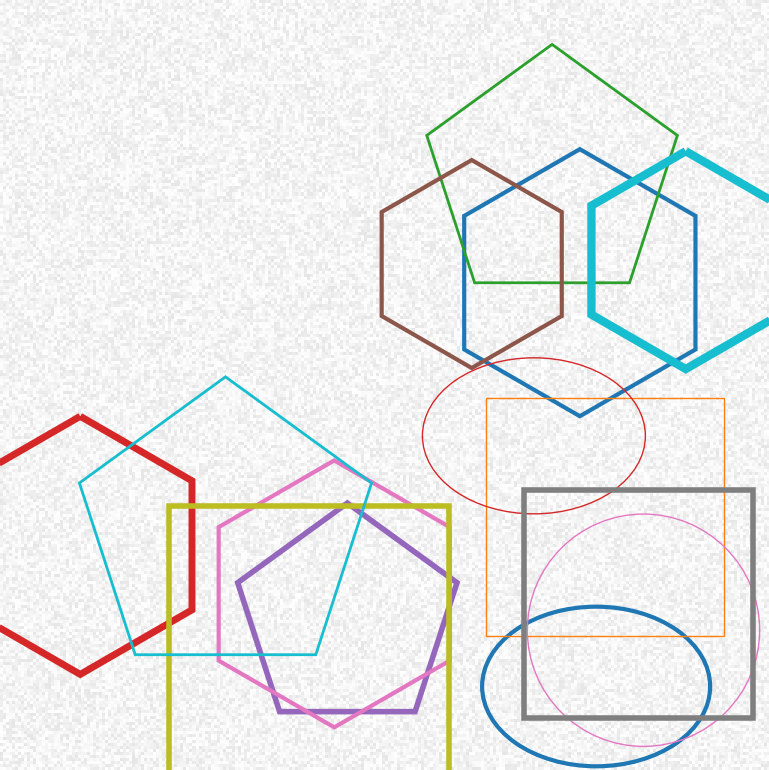[{"shape": "hexagon", "thickness": 1.5, "radius": 0.87, "center": [0.753, 0.633]}, {"shape": "oval", "thickness": 1.5, "radius": 0.74, "center": [0.774, 0.108]}, {"shape": "square", "thickness": 0.5, "radius": 0.77, "center": [0.785, 0.329]}, {"shape": "pentagon", "thickness": 1, "radius": 0.86, "center": [0.717, 0.771]}, {"shape": "oval", "thickness": 0.5, "radius": 0.72, "center": [0.693, 0.434]}, {"shape": "hexagon", "thickness": 2.5, "radius": 0.84, "center": [0.104, 0.292]}, {"shape": "pentagon", "thickness": 2, "radius": 0.75, "center": [0.451, 0.197]}, {"shape": "hexagon", "thickness": 1.5, "radius": 0.68, "center": [0.613, 0.657]}, {"shape": "circle", "thickness": 0.5, "radius": 0.75, "center": [0.836, 0.182]}, {"shape": "hexagon", "thickness": 1.5, "radius": 0.87, "center": [0.434, 0.229]}, {"shape": "square", "thickness": 2, "radius": 0.74, "center": [0.829, 0.215]}, {"shape": "square", "thickness": 2, "radius": 0.91, "center": [0.401, 0.162]}, {"shape": "hexagon", "thickness": 3, "radius": 0.71, "center": [0.891, 0.662]}, {"shape": "pentagon", "thickness": 1, "radius": 1.0, "center": [0.293, 0.311]}]